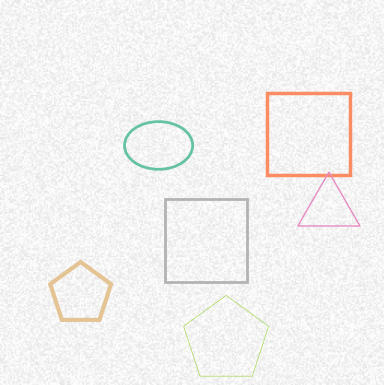[{"shape": "oval", "thickness": 2, "radius": 0.44, "center": [0.412, 0.622]}, {"shape": "square", "thickness": 2.5, "radius": 0.54, "center": [0.801, 0.652]}, {"shape": "triangle", "thickness": 1, "radius": 0.47, "center": [0.854, 0.46]}, {"shape": "pentagon", "thickness": 0.5, "radius": 0.58, "center": [0.587, 0.117]}, {"shape": "pentagon", "thickness": 3, "radius": 0.42, "center": [0.209, 0.236]}, {"shape": "square", "thickness": 2, "radius": 0.53, "center": [0.535, 0.375]}]